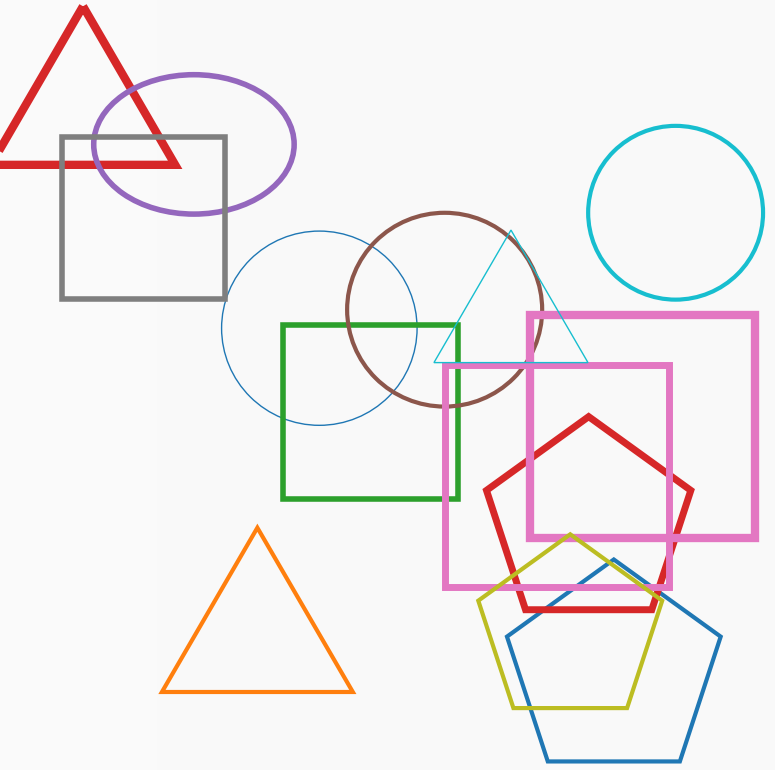[{"shape": "pentagon", "thickness": 1.5, "radius": 0.72, "center": [0.792, 0.128]}, {"shape": "circle", "thickness": 0.5, "radius": 0.63, "center": [0.412, 0.574]}, {"shape": "triangle", "thickness": 1.5, "radius": 0.71, "center": [0.332, 0.172]}, {"shape": "square", "thickness": 2, "radius": 0.56, "center": [0.478, 0.465]}, {"shape": "pentagon", "thickness": 2.5, "radius": 0.69, "center": [0.76, 0.32]}, {"shape": "triangle", "thickness": 3, "radius": 0.69, "center": [0.107, 0.855]}, {"shape": "oval", "thickness": 2, "radius": 0.65, "center": [0.25, 0.812]}, {"shape": "circle", "thickness": 1.5, "radius": 0.63, "center": [0.574, 0.598]}, {"shape": "square", "thickness": 2.5, "radius": 0.72, "center": [0.719, 0.382]}, {"shape": "square", "thickness": 3, "radius": 0.73, "center": [0.829, 0.446]}, {"shape": "square", "thickness": 2, "radius": 0.52, "center": [0.185, 0.717]}, {"shape": "pentagon", "thickness": 1.5, "radius": 0.62, "center": [0.736, 0.181]}, {"shape": "circle", "thickness": 1.5, "radius": 0.56, "center": [0.872, 0.724]}, {"shape": "triangle", "thickness": 0.5, "radius": 0.57, "center": [0.659, 0.586]}]